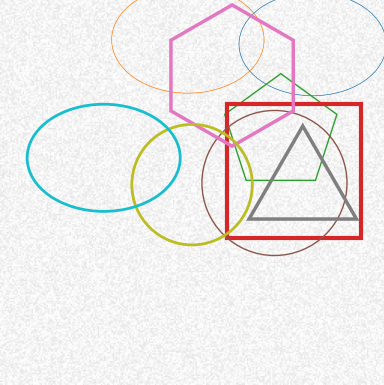[{"shape": "oval", "thickness": 0.5, "radius": 0.96, "center": [0.812, 0.885]}, {"shape": "oval", "thickness": 0.5, "radius": 0.99, "center": [0.488, 0.897]}, {"shape": "pentagon", "thickness": 1, "radius": 0.77, "center": [0.729, 0.655]}, {"shape": "square", "thickness": 3, "radius": 0.87, "center": [0.763, 0.555]}, {"shape": "circle", "thickness": 1, "radius": 0.94, "center": [0.713, 0.525]}, {"shape": "hexagon", "thickness": 2.5, "radius": 0.92, "center": [0.603, 0.804]}, {"shape": "triangle", "thickness": 2.5, "radius": 0.81, "center": [0.786, 0.512]}, {"shape": "circle", "thickness": 2, "radius": 0.78, "center": [0.499, 0.52]}, {"shape": "oval", "thickness": 2, "radius": 0.99, "center": [0.269, 0.59]}]